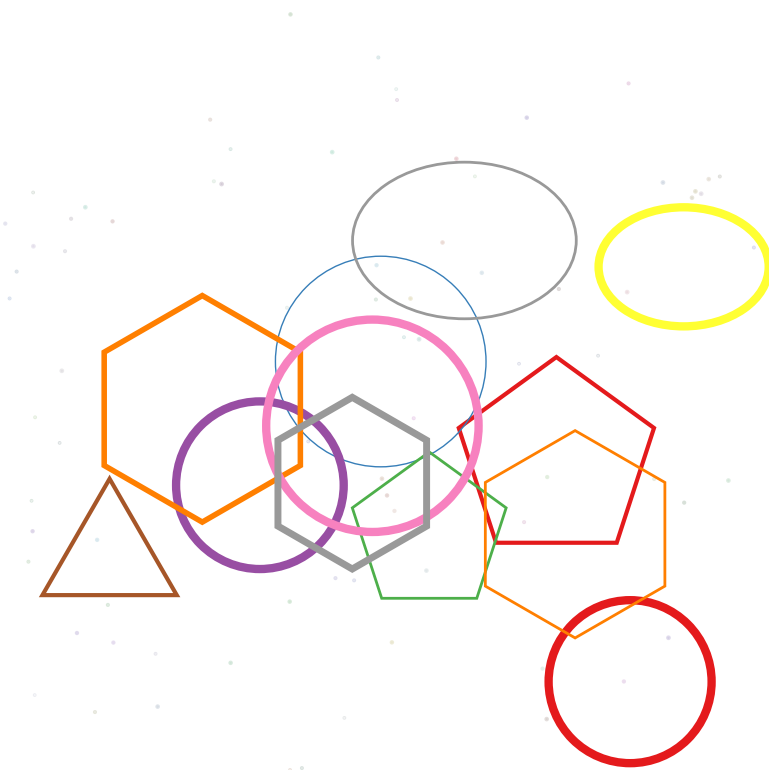[{"shape": "circle", "thickness": 3, "radius": 0.53, "center": [0.818, 0.115]}, {"shape": "pentagon", "thickness": 1.5, "radius": 0.67, "center": [0.723, 0.403]}, {"shape": "circle", "thickness": 0.5, "radius": 0.68, "center": [0.494, 0.53]}, {"shape": "pentagon", "thickness": 1, "radius": 0.53, "center": [0.557, 0.308]}, {"shape": "circle", "thickness": 3, "radius": 0.54, "center": [0.338, 0.37]}, {"shape": "hexagon", "thickness": 2, "radius": 0.74, "center": [0.263, 0.469]}, {"shape": "hexagon", "thickness": 1, "radius": 0.67, "center": [0.747, 0.306]}, {"shape": "oval", "thickness": 3, "radius": 0.55, "center": [0.888, 0.653]}, {"shape": "triangle", "thickness": 1.5, "radius": 0.5, "center": [0.142, 0.277]}, {"shape": "circle", "thickness": 3, "radius": 0.69, "center": [0.484, 0.447]}, {"shape": "oval", "thickness": 1, "radius": 0.73, "center": [0.603, 0.688]}, {"shape": "hexagon", "thickness": 2.5, "radius": 0.56, "center": [0.458, 0.373]}]